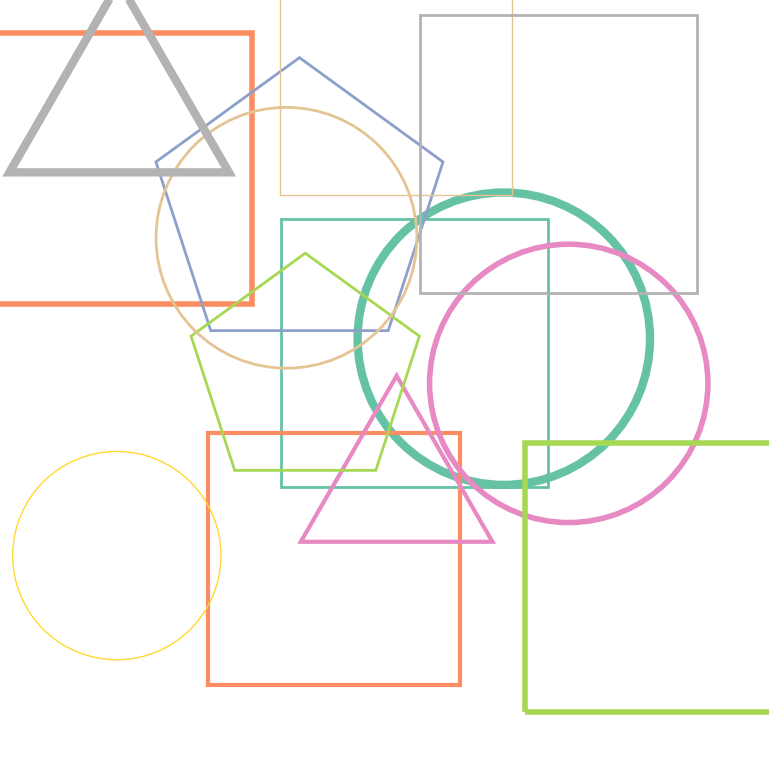[{"shape": "square", "thickness": 1, "radius": 0.87, "center": [0.538, 0.541]}, {"shape": "circle", "thickness": 3, "radius": 0.95, "center": [0.654, 0.56]}, {"shape": "square", "thickness": 2, "radius": 0.88, "center": [0.151, 0.781]}, {"shape": "square", "thickness": 1.5, "radius": 0.82, "center": [0.434, 0.274]}, {"shape": "pentagon", "thickness": 1, "radius": 0.98, "center": [0.389, 0.729]}, {"shape": "triangle", "thickness": 1.5, "radius": 0.72, "center": [0.515, 0.368]}, {"shape": "circle", "thickness": 2, "radius": 0.9, "center": [0.739, 0.502]}, {"shape": "square", "thickness": 2, "radius": 0.87, "center": [0.857, 0.251]}, {"shape": "pentagon", "thickness": 1, "radius": 0.78, "center": [0.396, 0.515]}, {"shape": "circle", "thickness": 0.5, "radius": 0.68, "center": [0.152, 0.278]}, {"shape": "circle", "thickness": 1, "radius": 0.85, "center": [0.372, 0.691]}, {"shape": "square", "thickness": 0.5, "radius": 0.76, "center": [0.514, 0.897]}, {"shape": "square", "thickness": 1, "radius": 0.9, "center": [0.725, 0.8]}, {"shape": "triangle", "thickness": 3, "radius": 0.82, "center": [0.155, 0.858]}]